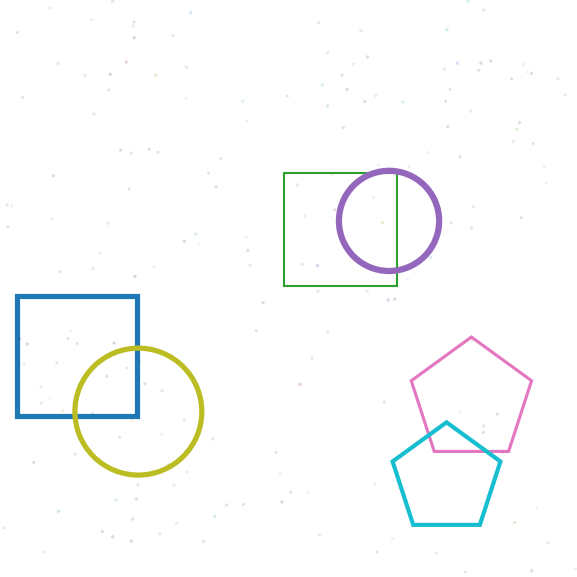[{"shape": "square", "thickness": 2.5, "radius": 0.52, "center": [0.133, 0.383]}, {"shape": "square", "thickness": 1, "radius": 0.49, "center": [0.59, 0.602]}, {"shape": "circle", "thickness": 3, "radius": 0.43, "center": [0.674, 0.617]}, {"shape": "pentagon", "thickness": 1.5, "radius": 0.55, "center": [0.816, 0.306]}, {"shape": "circle", "thickness": 2.5, "radius": 0.55, "center": [0.24, 0.286]}, {"shape": "pentagon", "thickness": 2, "radius": 0.49, "center": [0.773, 0.17]}]